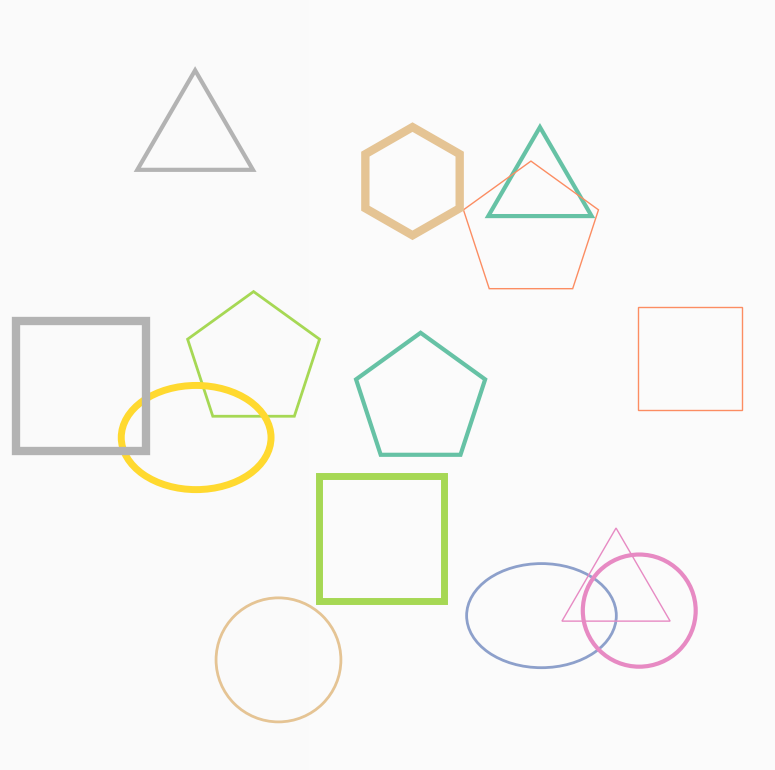[{"shape": "pentagon", "thickness": 1.5, "radius": 0.44, "center": [0.543, 0.48]}, {"shape": "triangle", "thickness": 1.5, "radius": 0.38, "center": [0.697, 0.758]}, {"shape": "pentagon", "thickness": 0.5, "radius": 0.46, "center": [0.685, 0.699]}, {"shape": "square", "thickness": 0.5, "radius": 0.34, "center": [0.89, 0.534]}, {"shape": "oval", "thickness": 1, "radius": 0.48, "center": [0.699, 0.2]}, {"shape": "triangle", "thickness": 0.5, "radius": 0.4, "center": [0.795, 0.234]}, {"shape": "circle", "thickness": 1.5, "radius": 0.36, "center": [0.825, 0.207]}, {"shape": "pentagon", "thickness": 1, "radius": 0.45, "center": [0.327, 0.532]}, {"shape": "square", "thickness": 2.5, "radius": 0.4, "center": [0.492, 0.3]}, {"shape": "oval", "thickness": 2.5, "radius": 0.48, "center": [0.253, 0.432]}, {"shape": "hexagon", "thickness": 3, "radius": 0.35, "center": [0.532, 0.765]}, {"shape": "circle", "thickness": 1, "radius": 0.4, "center": [0.359, 0.143]}, {"shape": "square", "thickness": 3, "radius": 0.42, "center": [0.104, 0.498]}, {"shape": "triangle", "thickness": 1.5, "radius": 0.43, "center": [0.252, 0.823]}]